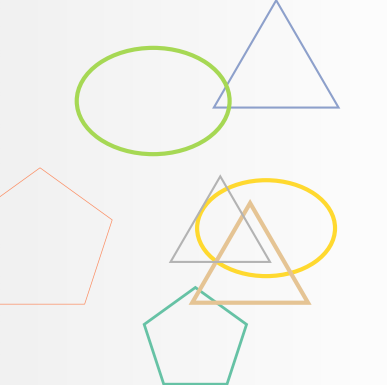[{"shape": "pentagon", "thickness": 2, "radius": 0.69, "center": [0.504, 0.114]}, {"shape": "pentagon", "thickness": 0.5, "radius": 0.98, "center": [0.103, 0.368]}, {"shape": "triangle", "thickness": 1.5, "radius": 0.93, "center": [0.713, 0.813]}, {"shape": "oval", "thickness": 3, "radius": 0.99, "center": [0.395, 0.738]}, {"shape": "oval", "thickness": 3, "radius": 0.89, "center": [0.687, 0.407]}, {"shape": "triangle", "thickness": 3, "radius": 0.86, "center": [0.645, 0.3]}, {"shape": "triangle", "thickness": 1.5, "radius": 0.74, "center": [0.568, 0.394]}]